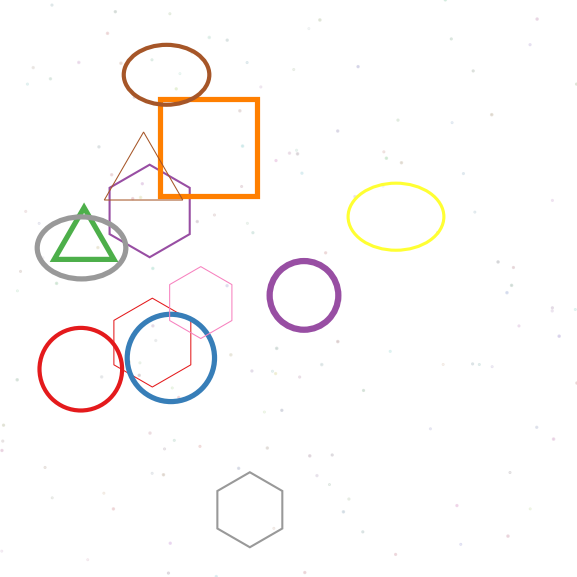[{"shape": "hexagon", "thickness": 0.5, "radius": 0.38, "center": [0.264, 0.406]}, {"shape": "circle", "thickness": 2, "radius": 0.36, "center": [0.14, 0.36]}, {"shape": "circle", "thickness": 2.5, "radius": 0.38, "center": [0.296, 0.379]}, {"shape": "triangle", "thickness": 2.5, "radius": 0.3, "center": [0.146, 0.58]}, {"shape": "hexagon", "thickness": 1, "radius": 0.4, "center": [0.259, 0.634]}, {"shape": "circle", "thickness": 3, "radius": 0.3, "center": [0.526, 0.488]}, {"shape": "square", "thickness": 2.5, "radius": 0.42, "center": [0.361, 0.744]}, {"shape": "oval", "thickness": 1.5, "radius": 0.41, "center": [0.686, 0.624]}, {"shape": "oval", "thickness": 2, "radius": 0.37, "center": [0.288, 0.87]}, {"shape": "triangle", "thickness": 0.5, "radius": 0.39, "center": [0.249, 0.692]}, {"shape": "hexagon", "thickness": 0.5, "radius": 0.31, "center": [0.348, 0.475]}, {"shape": "hexagon", "thickness": 1, "radius": 0.32, "center": [0.433, 0.116]}, {"shape": "oval", "thickness": 2.5, "radius": 0.38, "center": [0.141, 0.57]}]